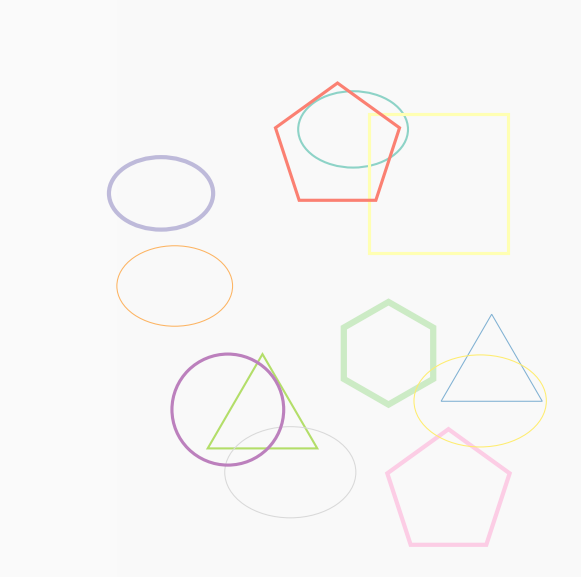[{"shape": "oval", "thickness": 1, "radius": 0.47, "center": [0.607, 0.775]}, {"shape": "square", "thickness": 1.5, "radius": 0.6, "center": [0.755, 0.681]}, {"shape": "oval", "thickness": 2, "radius": 0.45, "center": [0.277, 0.664]}, {"shape": "pentagon", "thickness": 1.5, "radius": 0.56, "center": [0.581, 0.743]}, {"shape": "triangle", "thickness": 0.5, "radius": 0.5, "center": [0.846, 0.355]}, {"shape": "oval", "thickness": 0.5, "radius": 0.5, "center": [0.301, 0.504]}, {"shape": "triangle", "thickness": 1, "radius": 0.54, "center": [0.452, 0.277]}, {"shape": "pentagon", "thickness": 2, "radius": 0.55, "center": [0.772, 0.145]}, {"shape": "oval", "thickness": 0.5, "radius": 0.56, "center": [0.499, 0.181]}, {"shape": "circle", "thickness": 1.5, "radius": 0.48, "center": [0.392, 0.29]}, {"shape": "hexagon", "thickness": 3, "radius": 0.44, "center": [0.668, 0.387]}, {"shape": "oval", "thickness": 0.5, "radius": 0.57, "center": [0.826, 0.305]}]